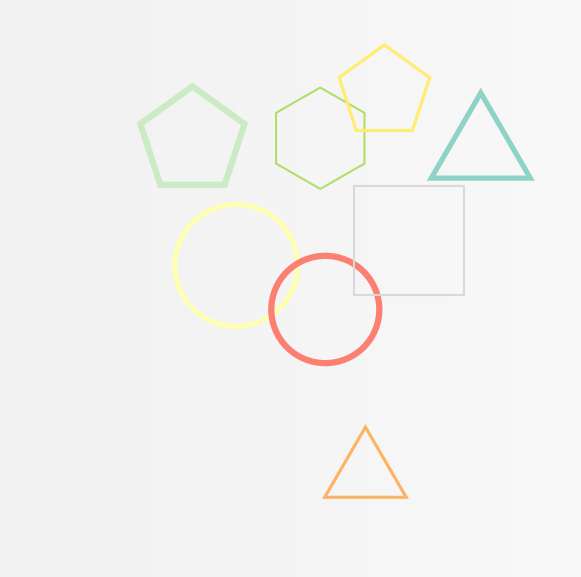[{"shape": "triangle", "thickness": 2.5, "radius": 0.49, "center": [0.827, 0.74]}, {"shape": "circle", "thickness": 2.5, "radius": 0.53, "center": [0.406, 0.54]}, {"shape": "circle", "thickness": 3, "radius": 0.46, "center": [0.56, 0.463]}, {"shape": "triangle", "thickness": 1.5, "radius": 0.41, "center": [0.629, 0.179]}, {"shape": "hexagon", "thickness": 1, "radius": 0.44, "center": [0.551, 0.76]}, {"shape": "square", "thickness": 1, "radius": 0.47, "center": [0.704, 0.583]}, {"shape": "pentagon", "thickness": 3, "radius": 0.47, "center": [0.331, 0.755]}, {"shape": "pentagon", "thickness": 1.5, "radius": 0.41, "center": [0.661, 0.839]}]